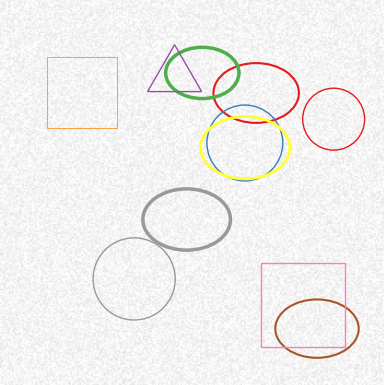[{"shape": "circle", "thickness": 1, "radius": 0.4, "center": [0.867, 0.69]}, {"shape": "oval", "thickness": 1.5, "radius": 0.55, "center": [0.665, 0.758]}, {"shape": "circle", "thickness": 1, "radius": 0.49, "center": [0.636, 0.629]}, {"shape": "oval", "thickness": 2.5, "radius": 0.48, "center": [0.525, 0.811]}, {"shape": "triangle", "thickness": 1, "radius": 0.41, "center": [0.454, 0.803]}, {"shape": "square", "thickness": 0.5, "radius": 0.46, "center": [0.213, 0.76]}, {"shape": "oval", "thickness": 2, "radius": 0.58, "center": [0.637, 0.616]}, {"shape": "oval", "thickness": 1.5, "radius": 0.54, "center": [0.823, 0.146]}, {"shape": "square", "thickness": 1, "radius": 0.55, "center": [0.787, 0.208]}, {"shape": "circle", "thickness": 1, "radius": 0.53, "center": [0.348, 0.275]}, {"shape": "oval", "thickness": 2.5, "radius": 0.57, "center": [0.485, 0.43]}]